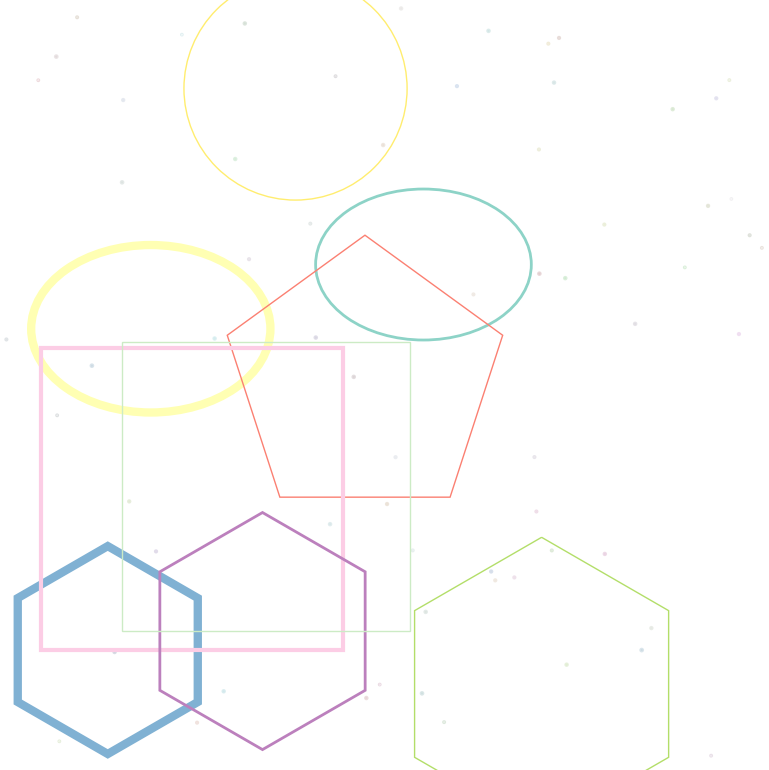[{"shape": "oval", "thickness": 1, "radius": 0.7, "center": [0.55, 0.656]}, {"shape": "oval", "thickness": 3, "radius": 0.78, "center": [0.196, 0.573]}, {"shape": "pentagon", "thickness": 0.5, "radius": 0.94, "center": [0.474, 0.506]}, {"shape": "hexagon", "thickness": 3, "radius": 0.67, "center": [0.14, 0.156]}, {"shape": "hexagon", "thickness": 0.5, "radius": 0.95, "center": [0.703, 0.112]}, {"shape": "square", "thickness": 1.5, "radius": 0.98, "center": [0.249, 0.351]}, {"shape": "hexagon", "thickness": 1, "radius": 0.77, "center": [0.341, 0.18]}, {"shape": "square", "thickness": 0.5, "radius": 0.94, "center": [0.346, 0.368]}, {"shape": "circle", "thickness": 0.5, "radius": 0.72, "center": [0.384, 0.885]}]